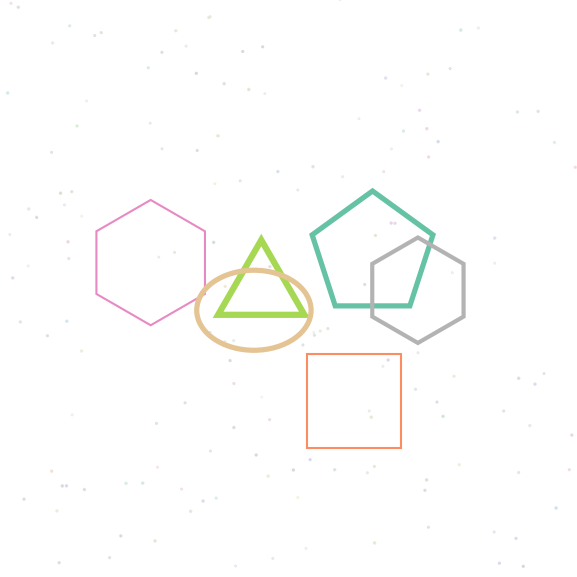[{"shape": "pentagon", "thickness": 2.5, "radius": 0.55, "center": [0.645, 0.558]}, {"shape": "square", "thickness": 1, "radius": 0.41, "center": [0.614, 0.305]}, {"shape": "hexagon", "thickness": 1, "radius": 0.54, "center": [0.261, 0.544]}, {"shape": "triangle", "thickness": 3, "radius": 0.43, "center": [0.452, 0.497]}, {"shape": "oval", "thickness": 2.5, "radius": 0.5, "center": [0.44, 0.462]}, {"shape": "hexagon", "thickness": 2, "radius": 0.46, "center": [0.724, 0.497]}]